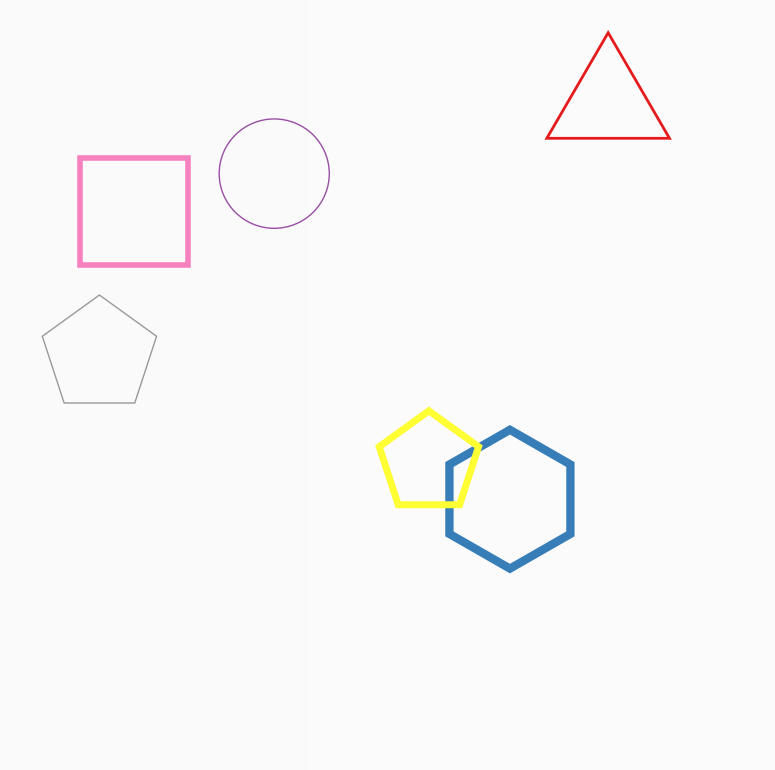[{"shape": "triangle", "thickness": 1, "radius": 0.46, "center": [0.785, 0.866]}, {"shape": "hexagon", "thickness": 3, "radius": 0.45, "center": [0.658, 0.352]}, {"shape": "circle", "thickness": 0.5, "radius": 0.36, "center": [0.354, 0.775]}, {"shape": "pentagon", "thickness": 2.5, "radius": 0.34, "center": [0.553, 0.399]}, {"shape": "square", "thickness": 2, "radius": 0.35, "center": [0.173, 0.726]}, {"shape": "pentagon", "thickness": 0.5, "radius": 0.39, "center": [0.128, 0.539]}]